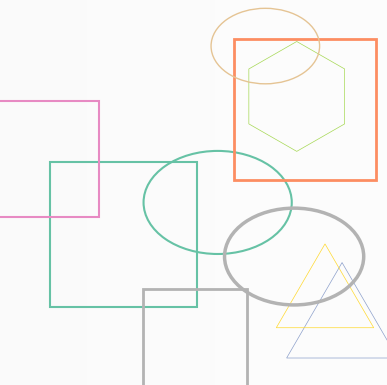[{"shape": "oval", "thickness": 1.5, "radius": 0.96, "center": [0.562, 0.474]}, {"shape": "square", "thickness": 1.5, "radius": 0.95, "center": [0.319, 0.391]}, {"shape": "square", "thickness": 2, "radius": 0.92, "center": [0.788, 0.715]}, {"shape": "triangle", "thickness": 0.5, "radius": 0.83, "center": [0.883, 0.153]}, {"shape": "square", "thickness": 1.5, "radius": 0.75, "center": [0.106, 0.586]}, {"shape": "hexagon", "thickness": 0.5, "radius": 0.71, "center": [0.766, 0.75]}, {"shape": "triangle", "thickness": 0.5, "radius": 0.73, "center": [0.839, 0.221]}, {"shape": "oval", "thickness": 1, "radius": 0.7, "center": [0.685, 0.88]}, {"shape": "oval", "thickness": 2.5, "radius": 0.9, "center": [0.759, 0.334]}, {"shape": "square", "thickness": 2, "radius": 0.67, "center": [0.502, 0.115]}]